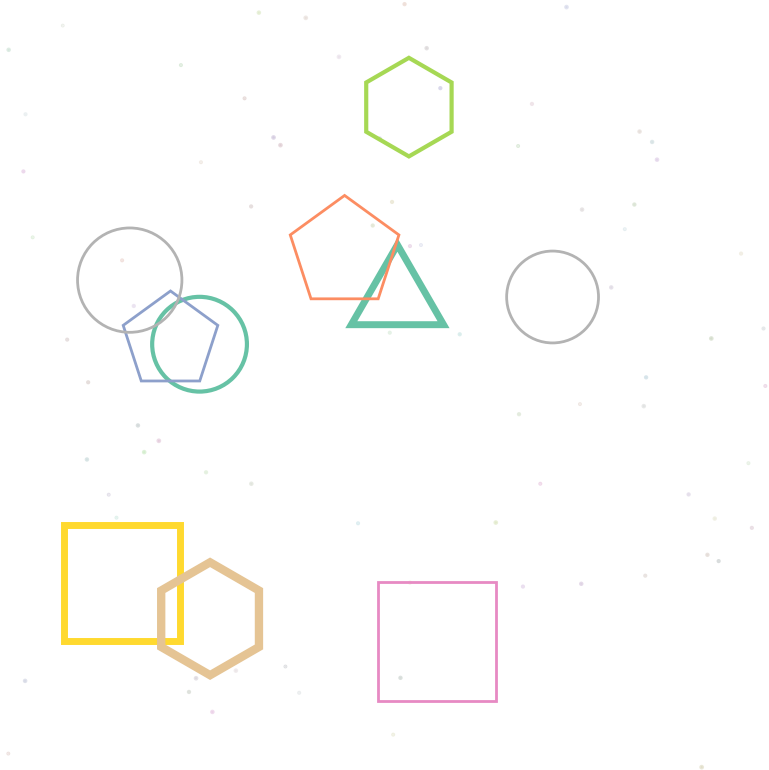[{"shape": "circle", "thickness": 1.5, "radius": 0.31, "center": [0.259, 0.553]}, {"shape": "triangle", "thickness": 2.5, "radius": 0.35, "center": [0.516, 0.613]}, {"shape": "pentagon", "thickness": 1, "radius": 0.37, "center": [0.448, 0.672]}, {"shape": "pentagon", "thickness": 1, "radius": 0.32, "center": [0.221, 0.557]}, {"shape": "square", "thickness": 1, "radius": 0.39, "center": [0.567, 0.167]}, {"shape": "hexagon", "thickness": 1.5, "radius": 0.32, "center": [0.531, 0.861]}, {"shape": "square", "thickness": 2.5, "radius": 0.37, "center": [0.158, 0.243]}, {"shape": "hexagon", "thickness": 3, "radius": 0.37, "center": [0.273, 0.196]}, {"shape": "circle", "thickness": 1, "radius": 0.34, "center": [0.168, 0.636]}, {"shape": "circle", "thickness": 1, "radius": 0.3, "center": [0.718, 0.614]}]